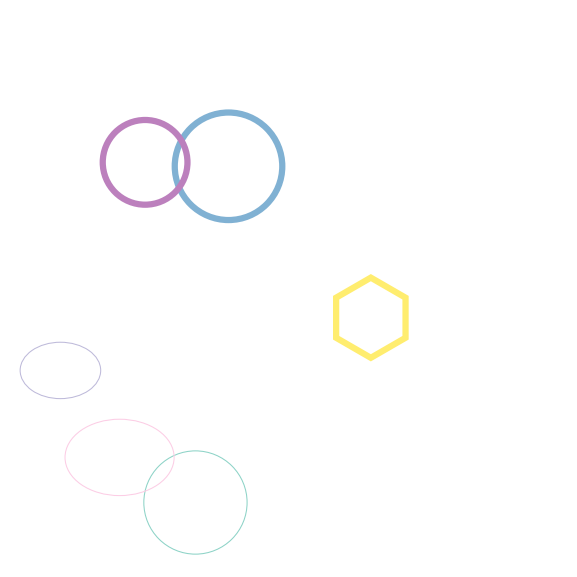[{"shape": "circle", "thickness": 0.5, "radius": 0.45, "center": [0.338, 0.129]}, {"shape": "oval", "thickness": 0.5, "radius": 0.35, "center": [0.105, 0.358]}, {"shape": "circle", "thickness": 3, "radius": 0.47, "center": [0.396, 0.711]}, {"shape": "oval", "thickness": 0.5, "radius": 0.47, "center": [0.207, 0.207]}, {"shape": "circle", "thickness": 3, "radius": 0.37, "center": [0.251, 0.718]}, {"shape": "hexagon", "thickness": 3, "radius": 0.35, "center": [0.642, 0.449]}]